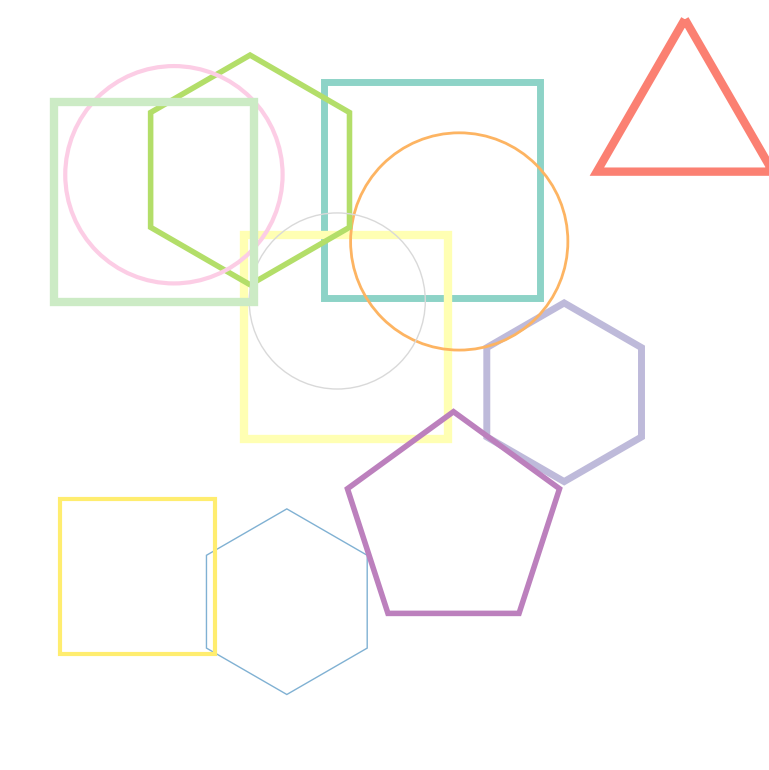[{"shape": "square", "thickness": 2.5, "radius": 0.7, "center": [0.561, 0.754]}, {"shape": "square", "thickness": 3, "radius": 0.66, "center": [0.45, 0.562]}, {"shape": "hexagon", "thickness": 2.5, "radius": 0.58, "center": [0.733, 0.491]}, {"shape": "triangle", "thickness": 3, "radius": 0.66, "center": [0.889, 0.843]}, {"shape": "hexagon", "thickness": 0.5, "radius": 0.6, "center": [0.373, 0.219]}, {"shape": "circle", "thickness": 1, "radius": 0.71, "center": [0.596, 0.686]}, {"shape": "hexagon", "thickness": 2, "radius": 0.75, "center": [0.325, 0.779]}, {"shape": "circle", "thickness": 1.5, "radius": 0.71, "center": [0.226, 0.773]}, {"shape": "circle", "thickness": 0.5, "radius": 0.57, "center": [0.438, 0.609]}, {"shape": "pentagon", "thickness": 2, "radius": 0.72, "center": [0.589, 0.321]}, {"shape": "square", "thickness": 3, "radius": 0.65, "center": [0.2, 0.738]}, {"shape": "square", "thickness": 1.5, "radius": 0.5, "center": [0.179, 0.251]}]